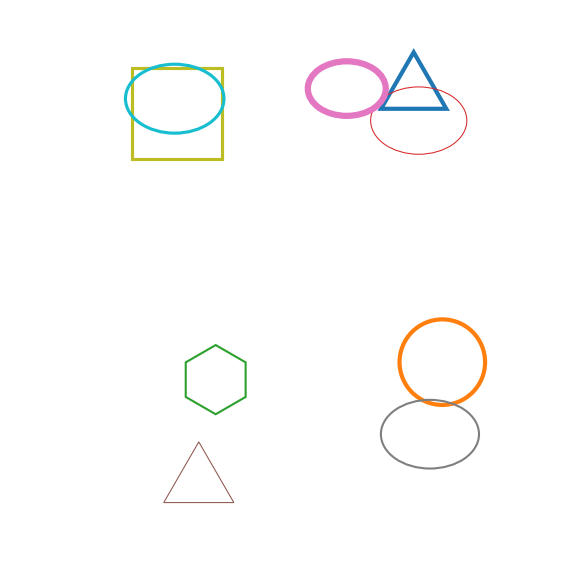[{"shape": "triangle", "thickness": 2, "radius": 0.33, "center": [0.716, 0.843]}, {"shape": "circle", "thickness": 2, "radius": 0.37, "center": [0.766, 0.372]}, {"shape": "hexagon", "thickness": 1, "radius": 0.3, "center": [0.373, 0.342]}, {"shape": "oval", "thickness": 0.5, "radius": 0.42, "center": [0.725, 0.79]}, {"shape": "triangle", "thickness": 0.5, "radius": 0.35, "center": [0.344, 0.164]}, {"shape": "oval", "thickness": 3, "radius": 0.34, "center": [0.6, 0.846]}, {"shape": "oval", "thickness": 1, "radius": 0.42, "center": [0.744, 0.247]}, {"shape": "square", "thickness": 1.5, "radius": 0.39, "center": [0.306, 0.803]}, {"shape": "oval", "thickness": 1.5, "radius": 0.43, "center": [0.303, 0.828]}]